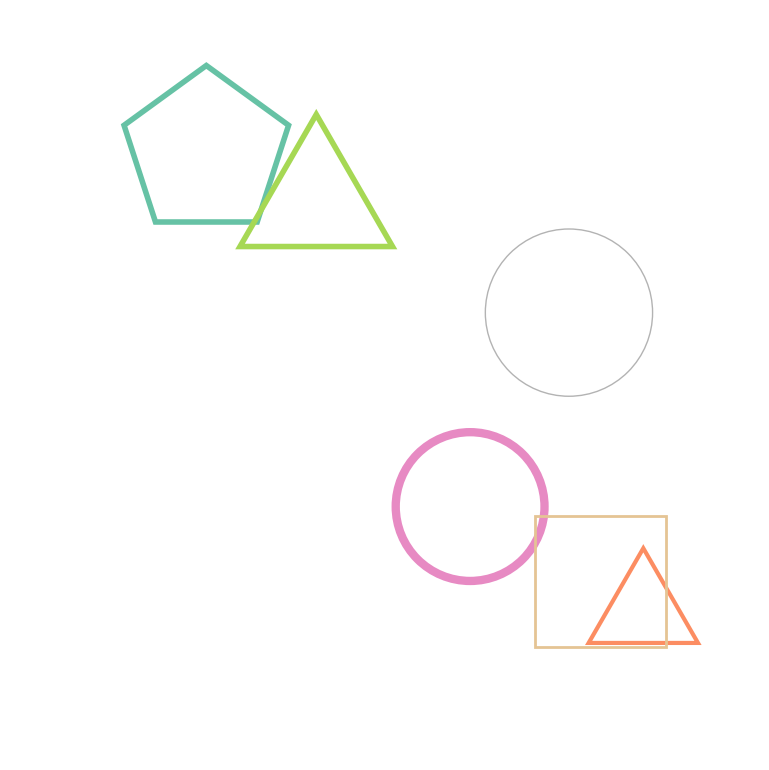[{"shape": "pentagon", "thickness": 2, "radius": 0.56, "center": [0.268, 0.803]}, {"shape": "triangle", "thickness": 1.5, "radius": 0.41, "center": [0.835, 0.206]}, {"shape": "circle", "thickness": 3, "radius": 0.48, "center": [0.611, 0.342]}, {"shape": "triangle", "thickness": 2, "radius": 0.57, "center": [0.411, 0.737]}, {"shape": "square", "thickness": 1, "radius": 0.43, "center": [0.78, 0.245]}, {"shape": "circle", "thickness": 0.5, "radius": 0.54, "center": [0.739, 0.594]}]